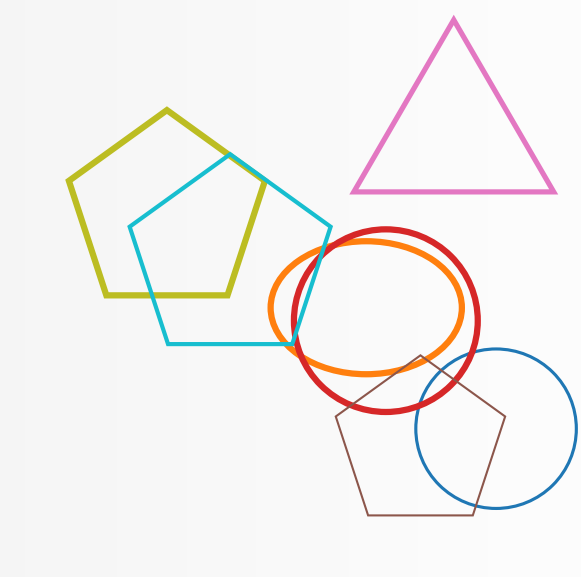[{"shape": "circle", "thickness": 1.5, "radius": 0.69, "center": [0.853, 0.257]}, {"shape": "oval", "thickness": 3, "radius": 0.82, "center": [0.63, 0.466]}, {"shape": "circle", "thickness": 3, "radius": 0.79, "center": [0.664, 0.444]}, {"shape": "pentagon", "thickness": 1, "radius": 0.77, "center": [0.723, 0.231]}, {"shape": "triangle", "thickness": 2.5, "radius": 0.99, "center": [0.781, 0.766]}, {"shape": "pentagon", "thickness": 3, "radius": 0.89, "center": [0.287, 0.631]}, {"shape": "pentagon", "thickness": 2, "radius": 0.91, "center": [0.396, 0.55]}]